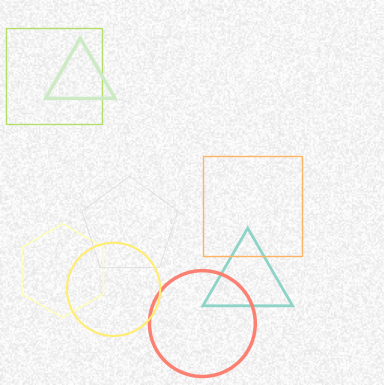[{"shape": "triangle", "thickness": 2, "radius": 0.67, "center": [0.643, 0.273]}, {"shape": "hexagon", "thickness": 1, "radius": 0.61, "center": [0.163, 0.297]}, {"shape": "circle", "thickness": 2.5, "radius": 0.69, "center": [0.526, 0.16]}, {"shape": "square", "thickness": 1, "radius": 0.65, "center": [0.655, 0.465]}, {"shape": "square", "thickness": 1, "radius": 0.62, "center": [0.14, 0.803]}, {"shape": "pentagon", "thickness": 0.5, "radius": 0.66, "center": [0.337, 0.411]}, {"shape": "triangle", "thickness": 2.5, "radius": 0.52, "center": [0.209, 0.796]}, {"shape": "circle", "thickness": 1.5, "radius": 0.61, "center": [0.295, 0.248]}]